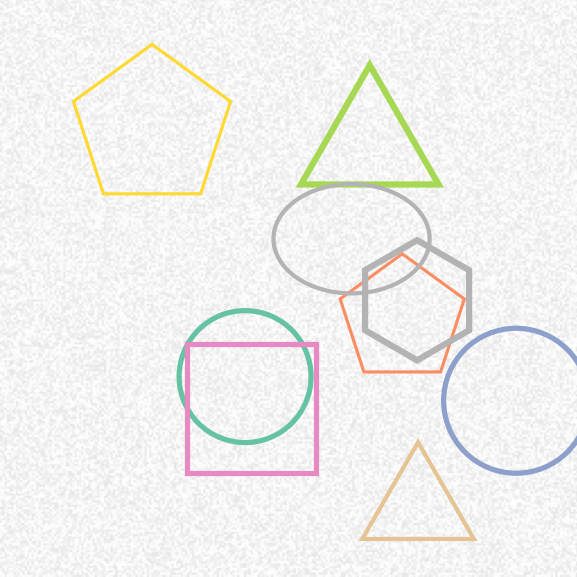[{"shape": "circle", "thickness": 2.5, "radius": 0.57, "center": [0.424, 0.347]}, {"shape": "pentagon", "thickness": 1.5, "radius": 0.57, "center": [0.697, 0.447]}, {"shape": "circle", "thickness": 2.5, "radius": 0.63, "center": [0.894, 0.305]}, {"shape": "square", "thickness": 2.5, "radius": 0.56, "center": [0.435, 0.292]}, {"shape": "triangle", "thickness": 3, "radius": 0.69, "center": [0.64, 0.749]}, {"shape": "pentagon", "thickness": 1.5, "radius": 0.72, "center": [0.263, 0.779]}, {"shape": "triangle", "thickness": 2, "radius": 0.56, "center": [0.724, 0.122]}, {"shape": "oval", "thickness": 2, "radius": 0.68, "center": [0.609, 0.586]}, {"shape": "hexagon", "thickness": 3, "radius": 0.52, "center": [0.722, 0.479]}]